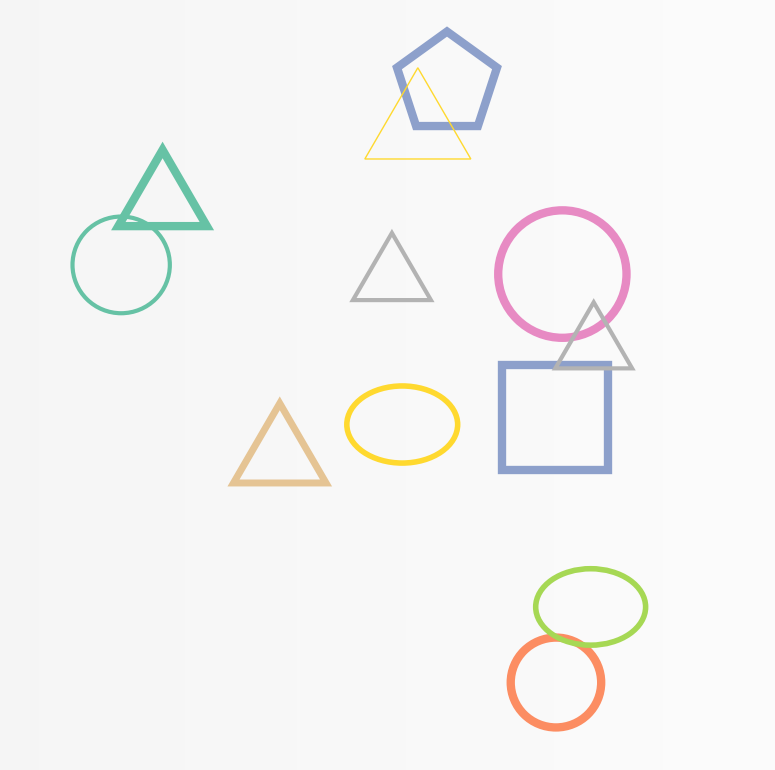[{"shape": "triangle", "thickness": 3, "radius": 0.33, "center": [0.21, 0.739]}, {"shape": "circle", "thickness": 1.5, "radius": 0.31, "center": [0.156, 0.656]}, {"shape": "circle", "thickness": 3, "radius": 0.29, "center": [0.717, 0.114]}, {"shape": "pentagon", "thickness": 3, "radius": 0.34, "center": [0.577, 0.891]}, {"shape": "square", "thickness": 3, "radius": 0.34, "center": [0.716, 0.458]}, {"shape": "circle", "thickness": 3, "radius": 0.41, "center": [0.726, 0.644]}, {"shape": "oval", "thickness": 2, "radius": 0.35, "center": [0.762, 0.212]}, {"shape": "oval", "thickness": 2, "radius": 0.36, "center": [0.519, 0.449]}, {"shape": "triangle", "thickness": 0.5, "radius": 0.39, "center": [0.539, 0.833]}, {"shape": "triangle", "thickness": 2.5, "radius": 0.34, "center": [0.361, 0.407]}, {"shape": "triangle", "thickness": 1.5, "radius": 0.29, "center": [0.766, 0.55]}, {"shape": "triangle", "thickness": 1.5, "radius": 0.29, "center": [0.506, 0.639]}]